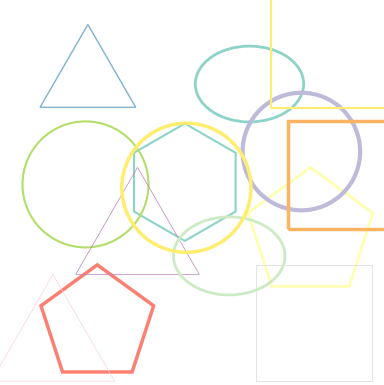[{"shape": "oval", "thickness": 2, "radius": 0.7, "center": [0.648, 0.782]}, {"shape": "hexagon", "thickness": 1.5, "radius": 0.76, "center": [0.48, 0.527]}, {"shape": "pentagon", "thickness": 2, "radius": 0.85, "center": [0.806, 0.394]}, {"shape": "circle", "thickness": 3, "radius": 0.76, "center": [0.783, 0.606]}, {"shape": "pentagon", "thickness": 2.5, "radius": 0.77, "center": [0.253, 0.158]}, {"shape": "triangle", "thickness": 1, "radius": 0.72, "center": [0.228, 0.793]}, {"shape": "square", "thickness": 2.5, "radius": 0.7, "center": [0.888, 0.545]}, {"shape": "circle", "thickness": 1.5, "radius": 0.82, "center": [0.222, 0.521]}, {"shape": "triangle", "thickness": 0.5, "radius": 0.92, "center": [0.137, 0.102]}, {"shape": "square", "thickness": 0.5, "radius": 0.75, "center": [0.815, 0.16]}, {"shape": "triangle", "thickness": 0.5, "radius": 0.93, "center": [0.357, 0.38]}, {"shape": "oval", "thickness": 2, "radius": 0.72, "center": [0.595, 0.335]}, {"shape": "circle", "thickness": 2.5, "radius": 0.84, "center": [0.484, 0.512]}, {"shape": "square", "thickness": 1.5, "radius": 0.83, "center": [0.871, 0.887]}]